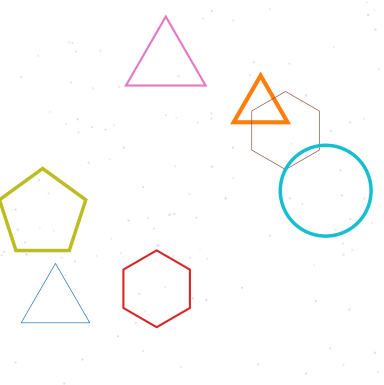[{"shape": "triangle", "thickness": 0.5, "radius": 0.51, "center": [0.144, 0.213]}, {"shape": "triangle", "thickness": 3, "radius": 0.4, "center": [0.677, 0.723]}, {"shape": "hexagon", "thickness": 1.5, "radius": 0.5, "center": [0.407, 0.25]}, {"shape": "hexagon", "thickness": 0.5, "radius": 0.51, "center": [0.742, 0.661]}, {"shape": "triangle", "thickness": 1.5, "radius": 0.6, "center": [0.431, 0.838]}, {"shape": "pentagon", "thickness": 2.5, "radius": 0.59, "center": [0.111, 0.445]}, {"shape": "circle", "thickness": 2.5, "radius": 0.59, "center": [0.846, 0.505]}]